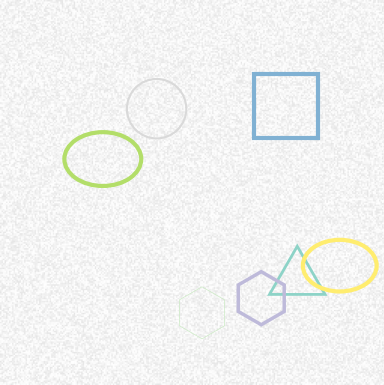[{"shape": "triangle", "thickness": 2, "radius": 0.42, "center": [0.772, 0.277]}, {"shape": "hexagon", "thickness": 2.5, "radius": 0.34, "center": [0.679, 0.225]}, {"shape": "square", "thickness": 3, "radius": 0.41, "center": [0.743, 0.725]}, {"shape": "oval", "thickness": 3, "radius": 0.5, "center": [0.267, 0.587]}, {"shape": "circle", "thickness": 1.5, "radius": 0.39, "center": [0.407, 0.718]}, {"shape": "hexagon", "thickness": 0.5, "radius": 0.34, "center": [0.525, 0.188]}, {"shape": "oval", "thickness": 3, "radius": 0.48, "center": [0.883, 0.31]}]